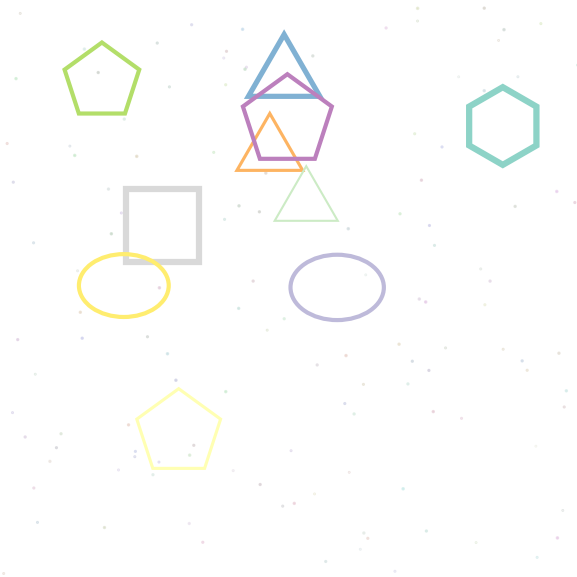[{"shape": "hexagon", "thickness": 3, "radius": 0.34, "center": [0.871, 0.781]}, {"shape": "pentagon", "thickness": 1.5, "radius": 0.38, "center": [0.309, 0.25]}, {"shape": "oval", "thickness": 2, "radius": 0.4, "center": [0.584, 0.501]}, {"shape": "triangle", "thickness": 2.5, "radius": 0.36, "center": [0.492, 0.868]}, {"shape": "triangle", "thickness": 1.5, "radius": 0.33, "center": [0.467, 0.737]}, {"shape": "pentagon", "thickness": 2, "radius": 0.34, "center": [0.176, 0.858]}, {"shape": "square", "thickness": 3, "radius": 0.32, "center": [0.281, 0.609]}, {"shape": "pentagon", "thickness": 2, "radius": 0.4, "center": [0.498, 0.79]}, {"shape": "triangle", "thickness": 1, "radius": 0.32, "center": [0.53, 0.648]}, {"shape": "oval", "thickness": 2, "radius": 0.39, "center": [0.214, 0.505]}]